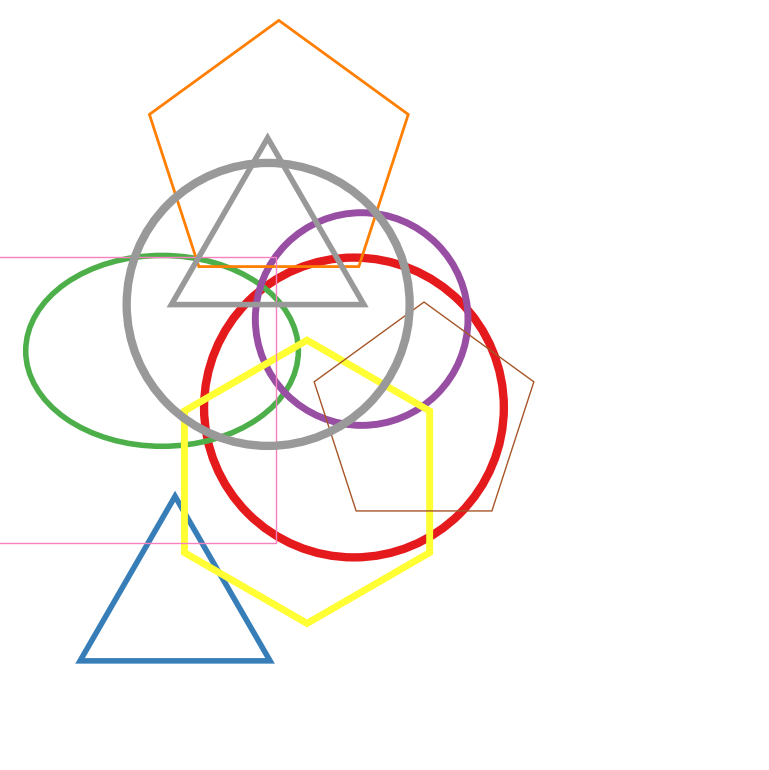[{"shape": "circle", "thickness": 3, "radius": 0.97, "center": [0.46, 0.471]}, {"shape": "triangle", "thickness": 2, "radius": 0.71, "center": [0.227, 0.213]}, {"shape": "oval", "thickness": 2, "radius": 0.89, "center": [0.21, 0.544]}, {"shape": "circle", "thickness": 2.5, "radius": 0.69, "center": [0.47, 0.586]}, {"shape": "pentagon", "thickness": 1, "radius": 0.88, "center": [0.362, 0.797]}, {"shape": "hexagon", "thickness": 2.5, "radius": 0.92, "center": [0.399, 0.374]}, {"shape": "pentagon", "thickness": 0.5, "radius": 0.75, "center": [0.551, 0.458]}, {"shape": "square", "thickness": 0.5, "radius": 0.93, "center": [0.173, 0.48]}, {"shape": "triangle", "thickness": 2, "radius": 0.72, "center": [0.348, 0.677]}, {"shape": "circle", "thickness": 3, "radius": 0.92, "center": [0.348, 0.605]}]